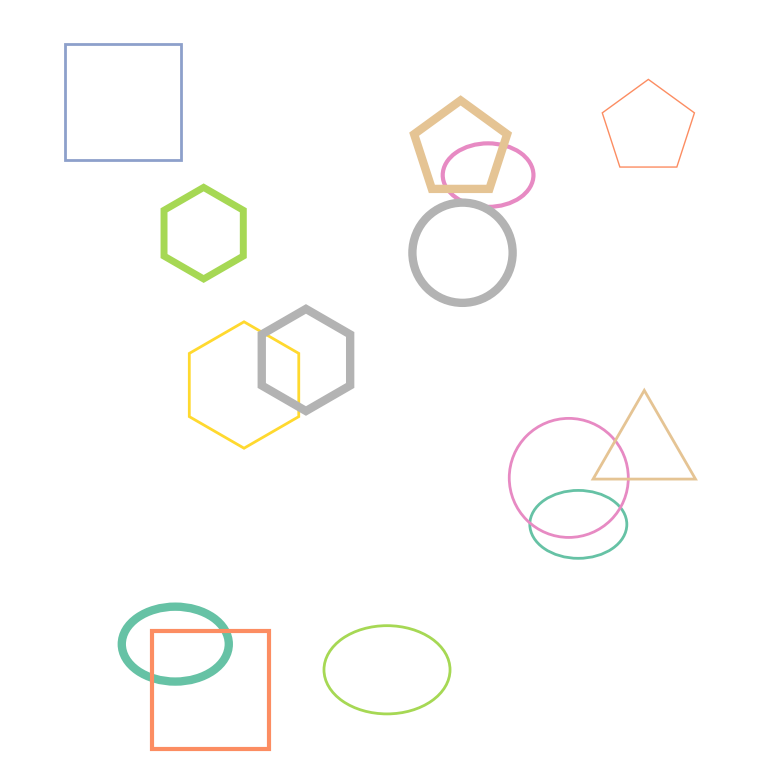[{"shape": "oval", "thickness": 3, "radius": 0.35, "center": [0.228, 0.163]}, {"shape": "oval", "thickness": 1, "radius": 0.32, "center": [0.751, 0.319]}, {"shape": "square", "thickness": 1.5, "radius": 0.38, "center": [0.273, 0.104]}, {"shape": "pentagon", "thickness": 0.5, "radius": 0.31, "center": [0.842, 0.834]}, {"shape": "square", "thickness": 1, "radius": 0.38, "center": [0.16, 0.868]}, {"shape": "circle", "thickness": 1, "radius": 0.39, "center": [0.739, 0.379]}, {"shape": "oval", "thickness": 1.5, "radius": 0.29, "center": [0.634, 0.773]}, {"shape": "oval", "thickness": 1, "radius": 0.41, "center": [0.503, 0.13]}, {"shape": "hexagon", "thickness": 2.5, "radius": 0.3, "center": [0.264, 0.697]}, {"shape": "hexagon", "thickness": 1, "radius": 0.41, "center": [0.317, 0.5]}, {"shape": "pentagon", "thickness": 3, "radius": 0.32, "center": [0.598, 0.806]}, {"shape": "triangle", "thickness": 1, "radius": 0.38, "center": [0.837, 0.416]}, {"shape": "circle", "thickness": 3, "radius": 0.33, "center": [0.601, 0.672]}, {"shape": "hexagon", "thickness": 3, "radius": 0.33, "center": [0.397, 0.533]}]